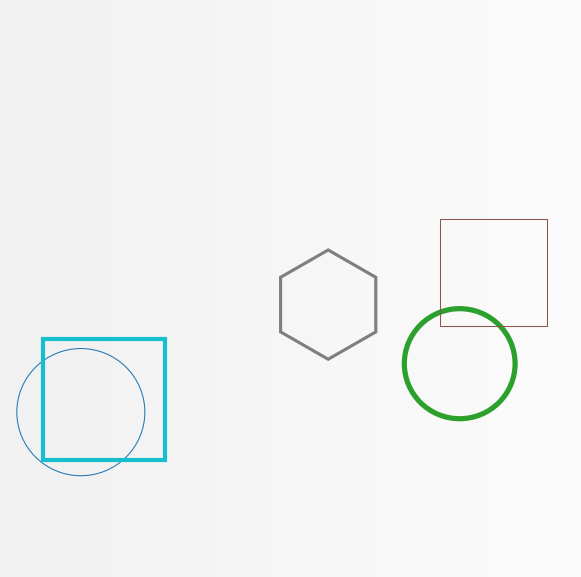[{"shape": "circle", "thickness": 0.5, "radius": 0.55, "center": [0.139, 0.285]}, {"shape": "circle", "thickness": 2.5, "radius": 0.48, "center": [0.791, 0.369]}, {"shape": "square", "thickness": 0.5, "radius": 0.46, "center": [0.849, 0.527]}, {"shape": "hexagon", "thickness": 1.5, "radius": 0.47, "center": [0.565, 0.472]}, {"shape": "square", "thickness": 2, "radius": 0.53, "center": [0.179, 0.307]}]